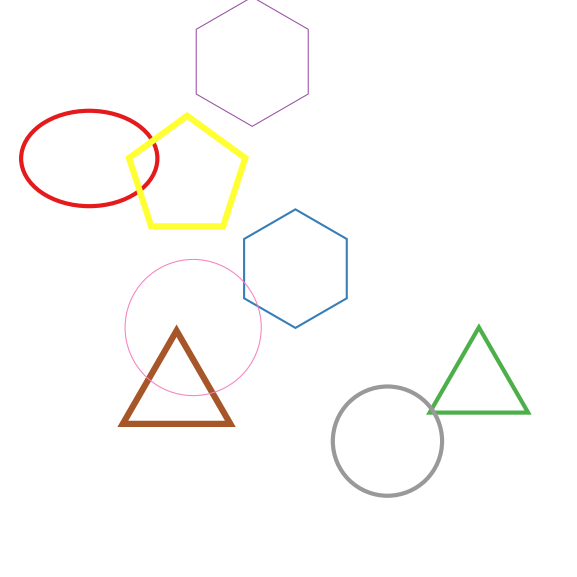[{"shape": "oval", "thickness": 2, "radius": 0.59, "center": [0.155, 0.725]}, {"shape": "hexagon", "thickness": 1, "radius": 0.51, "center": [0.512, 0.534]}, {"shape": "triangle", "thickness": 2, "radius": 0.49, "center": [0.829, 0.334]}, {"shape": "hexagon", "thickness": 0.5, "radius": 0.56, "center": [0.437, 0.892]}, {"shape": "pentagon", "thickness": 3, "radius": 0.53, "center": [0.324, 0.693]}, {"shape": "triangle", "thickness": 3, "radius": 0.54, "center": [0.306, 0.319]}, {"shape": "circle", "thickness": 0.5, "radius": 0.59, "center": [0.335, 0.432]}, {"shape": "circle", "thickness": 2, "radius": 0.47, "center": [0.671, 0.235]}]